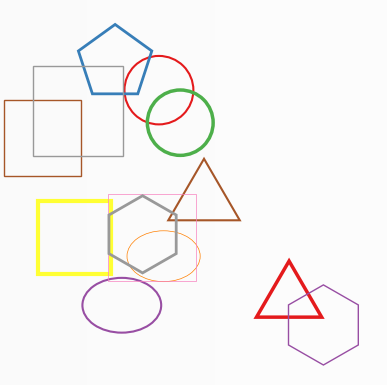[{"shape": "circle", "thickness": 1.5, "radius": 0.44, "center": [0.41, 0.766]}, {"shape": "triangle", "thickness": 2.5, "radius": 0.49, "center": [0.746, 0.225]}, {"shape": "pentagon", "thickness": 2, "radius": 0.5, "center": [0.297, 0.837]}, {"shape": "circle", "thickness": 2.5, "radius": 0.42, "center": [0.465, 0.681]}, {"shape": "hexagon", "thickness": 1, "radius": 0.52, "center": [0.835, 0.156]}, {"shape": "oval", "thickness": 1.5, "radius": 0.51, "center": [0.314, 0.207]}, {"shape": "oval", "thickness": 0.5, "radius": 0.47, "center": [0.422, 0.334]}, {"shape": "square", "thickness": 3, "radius": 0.47, "center": [0.193, 0.382]}, {"shape": "square", "thickness": 1, "radius": 0.49, "center": [0.11, 0.642]}, {"shape": "triangle", "thickness": 1.5, "radius": 0.53, "center": [0.527, 0.481]}, {"shape": "square", "thickness": 0.5, "radius": 0.57, "center": [0.393, 0.382]}, {"shape": "square", "thickness": 1, "radius": 0.58, "center": [0.201, 0.712]}, {"shape": "hexagon", "thickness": 2, "radius": 0.5, "center": [0.368, 0.391]}]